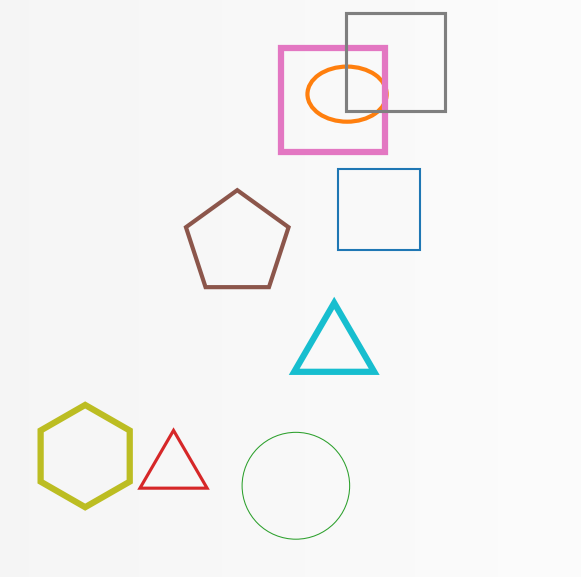[{"shape": "square", "thickness": 1, "radius": 0.35, "center": [0.651, 0.636]}, {"shape": "oval", "thickness": 2, "radius": 0.34, "center": [0.597, 0.836]}, {"shape": "circle", "thickness": 0.5, "radius": 0.46, "center": [0.509, 0.158]}, {"shape": "triangle", "thickness": 1.5, "radius": 0.33, "center": [0.299, 0.187]}, {"shape": "pentagon", "thickness": 2, "radius": 0.46, "center": [0.408, 0.577]}, {"shape": "square", "thickness": 3, "radius": 0.45, "center": [0.573, 0.826]}, {"shape": "square", "thickness": 1.5, "radius": 0.42, "center": [0.68, 0.892]}, {"shape": "hexagon", "thickness": 3, "radius": 0.44, "center": [0.147, 0.209]}, {"shape": "triangle", "thickness": 3, "radius": 0.4, "center": [0.575, 0.395]}]